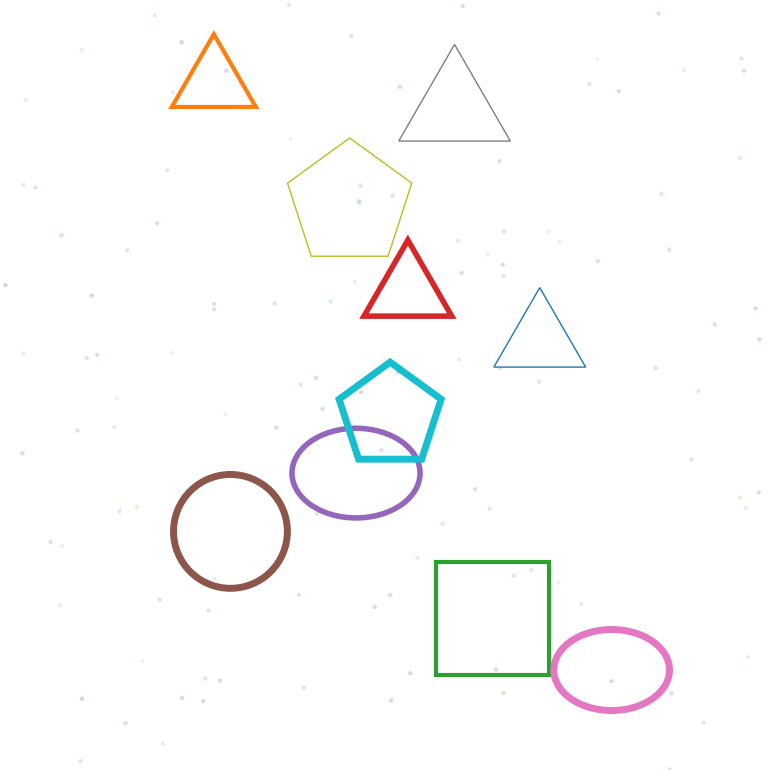[{"shape": "triangle", "thickness": 0.5, "radius": 0.34, "center": [0.701, 0.558]}, {"shape": "triangle", "thickness": 1.5, "radius": 0.31, "center": [0.278, 0.893]}, {"shape": "square", "thickness": 1.5, "radius": 0.37, "center": [0.64, 0.196]}, {"shape": "triangle", "thickness": 2, "radius": 0.33, "center": [0.53, 0.622]}, {"shape": "oval", "thickness": 2, "radius": 0.42, "center": [0.462, 0.386]}, {"shape": "circle", "thickness": 2.5, "radius": 0.37, "center": [0.299, 0.31]}, {"shape": "oval", "thickness": 2.5, "radius": 0.38, "center": [0.794, 0.13]}, {"shape": "triangle", "thickness": 0.5, "radius": 0.42, "center": [0.59, 0.859]}, {"shape": "pentagon", "thickness": 0.5, "radius": 0.42, "center": [0.454, 0.736]}, {"shape": "pentagon", "thickness": 2.5, "radius": 0.35, "center": [0.507, 0.46]}]